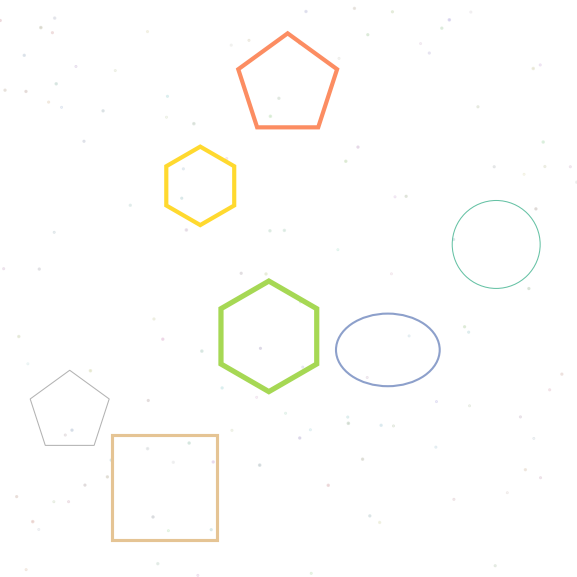[{"shape": "circle", "thickness": 0.5, "radius": 0.38, "center": [0.859, 0.576]}, {"shape": "pentagon", "thickness": 2, "radius": 0.45, "center": [0.498, 0.851]}, {"shape": "oval", "thickness": 1, "radius": 0.45, "center": [0.672, 0.393]}, {"shape": "hexagon", "thickness": 2.5, "radius": 0.48, "center": [0.466, 0.417]}, {"shape": "hexagon", "thickness": 2, "radius": 0.34, "center": [0.347, 0.677]}, {"shape": "square", "thickness": 1.5, "radius": 0.45, "center": [0.285, 0.154]}, {"shape": "pentagon", "thickness": 0.5, "radius": 0.36, "center": [0.121, 0.286]}]